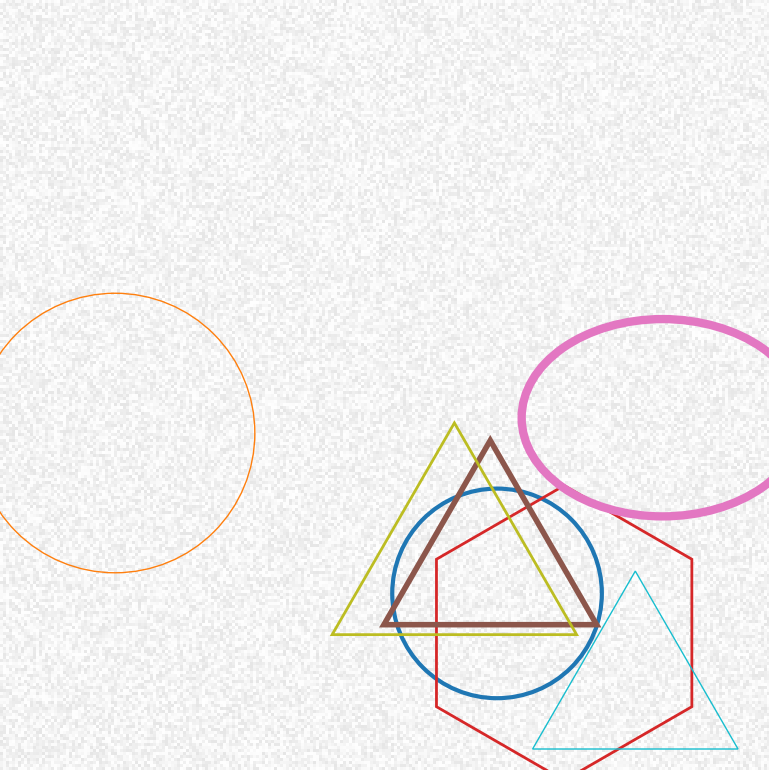[{"shape": "circle", "thickness": 1.5, "radius": 0.68, "center": [0.646, 0.229]}, {"shape": "circle", "thickness": 0.5, "radius": 0.91, "center": [0.149, 0.438]}, {"shape": "hexagon", "thickness": 1, "radius": 0.96, "center": [0.733, 0.178]}, {"shape": "triangle", "thickness": 2, "radius": 0.8, "center": [0.637, 0.268]}, {"shape": "oval", "thickness": 3, "radius": 0.92, "center": [0.861, 0.458]}, {"shape": "triangle", "thickness": 1, "radius": 0.92, "center": [0.59, 0.267]}, {"shape": "triangle", "thickness": 0.5, "radius": 0.77, "center": [0.825, 0.104]}]